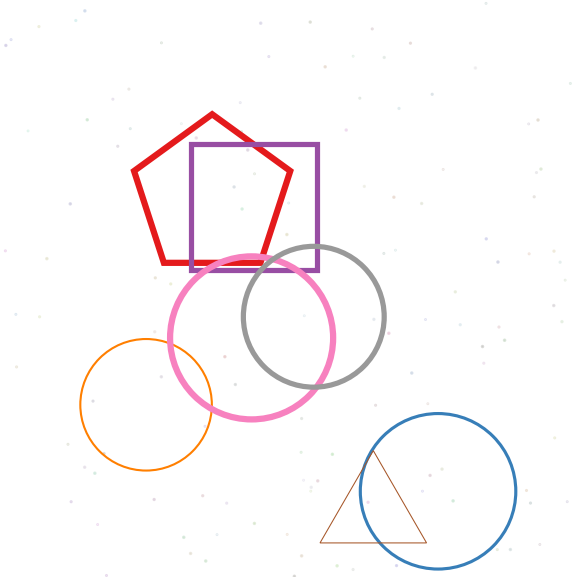[{"shape": "pentagon", "thickness": 3, "radius": 0.71, "center": [0.367, 0.659]}, {"shape": "circle", "thickness": 1.5, "radius": 0.67, "center": [0.759, 0.148]}, {"shape": "square", "thickness": 2.5, "radius": 0.54, "center": [0.44, 0.641]}, {"shape": "circle", "thickness": 1, "radius": 0.57, "center": [0.253, 0.298]}, {"shape": "triangle", "thickness": 0.5, "radius": 0.53, "center": [0.646, 0.112]}, {"shape": "circle", "thickness": 3, "radius": 0.71, "center": [0.436, 0.414]}, {"shape": "circle", "thickness": 2.5, "radius": 0.61, "center": [0.543, 0.451]}]